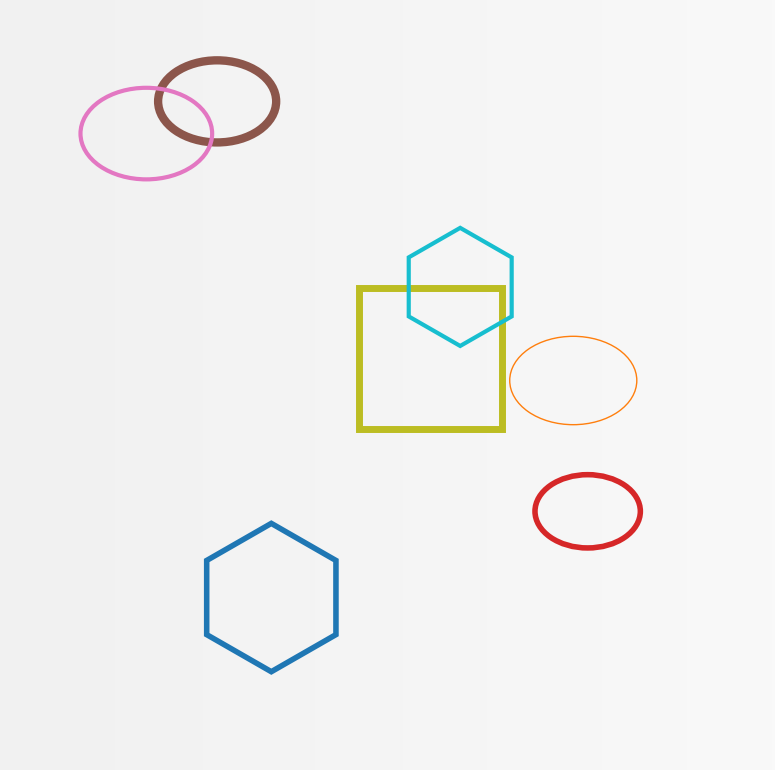[{"shape": "hexagon", "thickness": 2, "radius": 0.48, "center": [0.35, 0.224]}, {"shape": "oval", "thickness": 0.5, "radius": 0.41, "center": [0.74, 0.506]}, {"shape": "oval", "thickness": 2, "radius": 0.34, "center": [0.758, 0.336]}, {"shape": "oval", "thickness": 3, "radius": 0.38, "center": [0.28, 0.868]}, {"shape": "oval", "thickness": 1.5, "radius": 0.42, "center": [0.189, 0.827]}, {"shape": "square", "thickness": 2.5, "radius": 0.46, "center": [0.555, 0.534]}, {"shape": "hexagon", "thickness": 1.5, "radius": 0.38, "center": [0.594, 0.627]}]